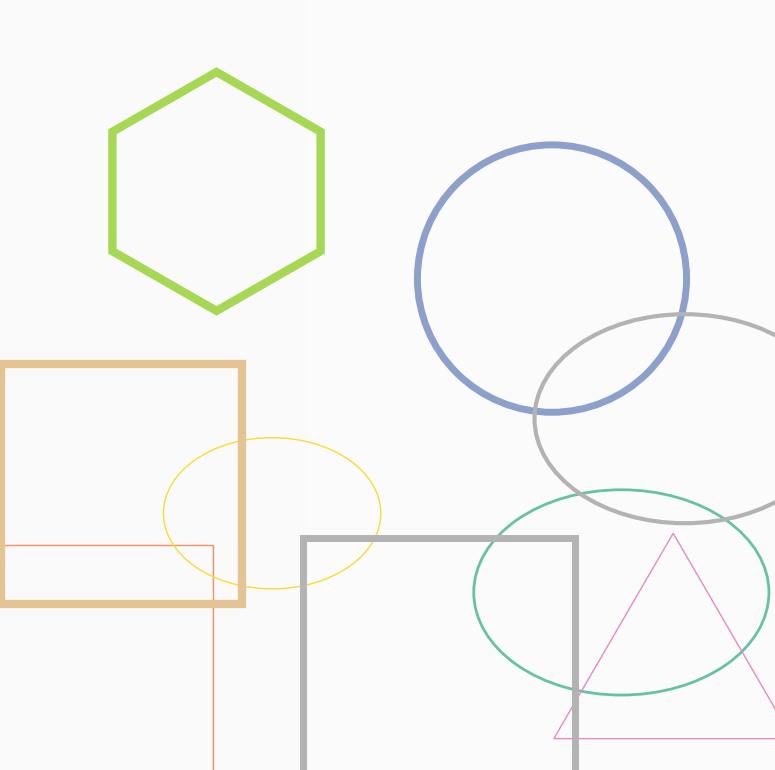[{"shape": "oval", "thickness": 1, "radius": 0.95, "center": [0.802, 0.231]}, {"shape": "square", "thickness": 0.5, "radius": 0.74, "center": [0.126, 0.144]}, {"shape": "circle", "thickness": 2.5, "radius": 0.87, "center": [0.712, 0.638]}, {"shape": "triangle", "thickness": 0.5, "radius": 0.89, "center": [0.869, 0.13]}, {"shape": "hexagon", "thickness": 3, "radius": 0.78, "center": [0.279, 0.751]}, {"shape": "oval", "thickness": 0.5, "radius": 0.7, "center": [0.351, 0.333]}, {"shape": "square", "thickness": 3, "radius": 0.78, "center": [0.157, 0.371]}, {"shape": "oval", "thickness": 1.5, "radius": 0.97, "center": [0.884, 0.456]}, {"shape": "square", "thickness": 2.5, "radius": 0.88, "center": [0.567, 0.126]}]